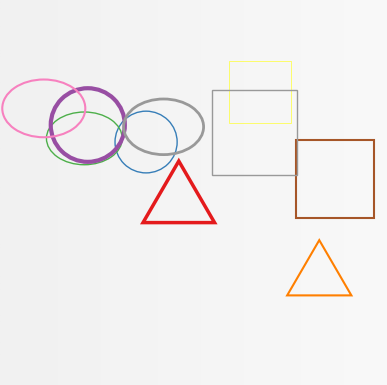[{"shape": "triangle", "thickness": 2.5, "radius": 0.53, "center": [0.461, 0.475]}, {"shape": "circle", "thickness": 1, "radius": 0.4, "center": [0.377, 0.631]}, {"shape": "oval", "thickness": 1, "radius": 0.49, "center": [0.218, 0.641]}, {"shape": "circle", "thickness": 3, "radius": 0.48, "center": [0.227, 0.675]}, {"shape": "triangle", "thickness": 1.5, "radius": 0.48, "center": [0.824, 0.281]}, {"shape": "square", "thickness": 0.5, "radius": 0.4, "center": [0.671, 0.76]}, {"shape": "square", "thickness": 1.5, "radius": 0.51, "center": [0.865, 0.536]}, {"shape": "oval", "thickness": 1.5, "radius": 0.54, "center": [0.113, 0.718]}, {"shape": "square", "thickness": 1, "radius": 0.55, "center": [0.657, 0.656]}, {"shape": "oval", "thickness": 2, "radius": 0.52, "center": [0.422, 0.671]}]